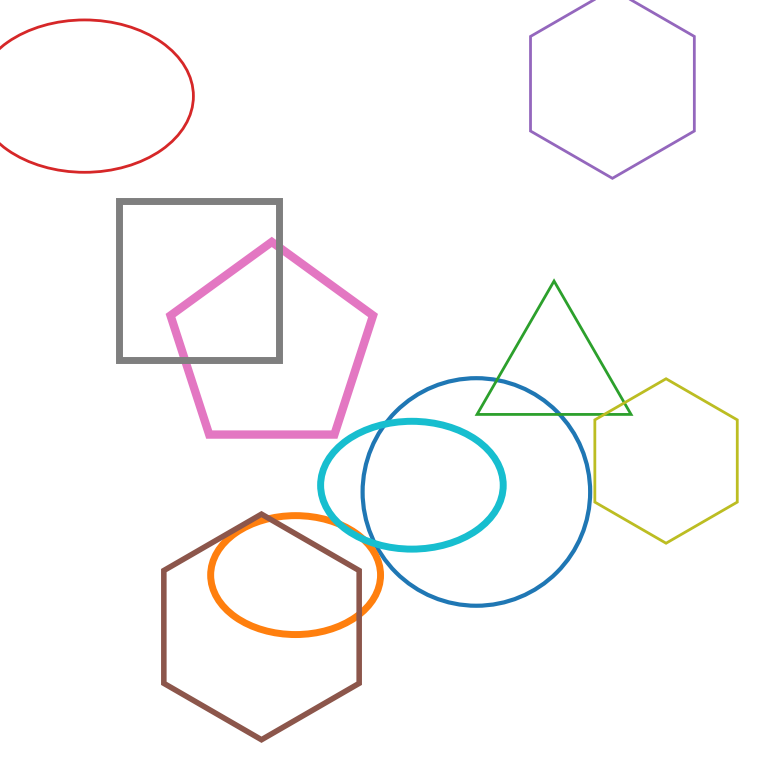[{"shape": "circle", "thickness": 1.5, "radius": 0.74, "center": [0.619, 0.361]}, {"shape": "oval", "thickness": 2.5, "radius": 0.55, "center": [0.384, 0.253]}, {"shape": "triangle", "thickness": 1, "radius": 0.58, "center": [0.72, 0.52]}, {"shape": "oval", "thickness": 1, "radius": 0.71, "center": [0.11, 0.875]}, {"shape": "hexagon", "thickness": 1, "radius": 0.61, "center": [0.795, 0.891]}, {"shape": "hexagon", "thickness": 2, "radius": 0.73, "center": [0.34, 0.186]}, {"shape": "pentagon", "thickness": 3, "radius": 0.69, "center": [0.353, 0.548]}, {"shape": "square", "thickness": 2.5, "radius": 0.52, "center": [0.259, 0.636]}, {"shape": "hexagon", "thickness": 1, "radius": 0.53, "center": [0.865, 0.401]}, {"shape": "oval", "thickness": 2.5, "radius": 0.59, "center": [0.535, 0.37]}]